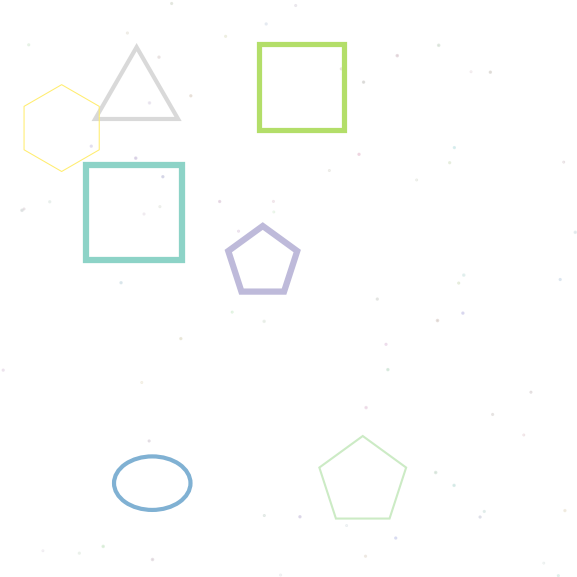[{"shape": "square", "thickness": 3, "radius": 0.41, "center": [0.232, 0.632]}, {"shape": "pentagon", "thickness": 3, "radius": 0.31, "center": [0.455, 0.545]}, {"shape": "oval", "thickness": 2, "radius": 0.33, "center": [0.264, 0.162]}, {"shape": "square", "thickness": 2.5, "radius": 0.37, "center": [0.522, 0.848]}, {"shape": "triangle", "thickness": 2, "radius": 0.41, "center": [0.237, 0.835]}, {"shape": "pentagon", "thickness": 1, "radius": 0.4, "center": [0.628, 0.165]}, {"shape": "hexagon", "thickness": 0.5, "radius": 0.38, "center": [0.107, 0.777]}]